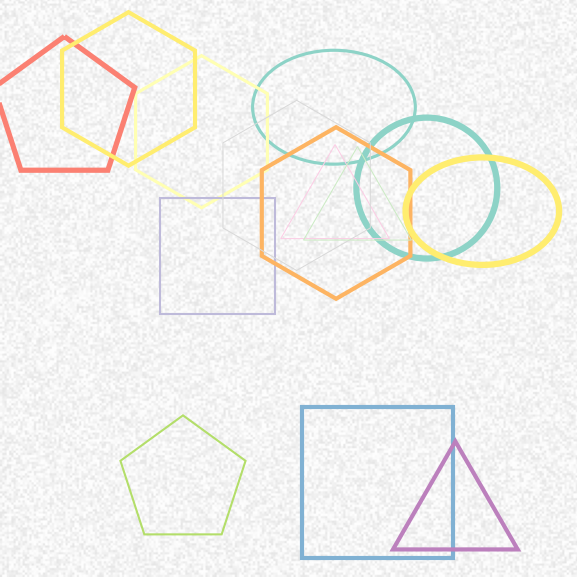[{"shape": "circle", "thickness": 3, "radius": 0.61, "center": [0.739, 0.673]}, {"shape": "oval", "thickness": 1.5, "radius": 0.7, "center": [0.578, 0.813]}, {"shape": "hexagon", "thickness": 1.5, "radius": 0.66, "center": [0.349, 0.771]}, {"shape": "square", "thickness": 1, "radius": 0.5, "center": [0.377, 0.556]}, {"shape": "pentagon", "thickness": 2.5, "radius": 0.64, "center": [0.111, 0.808]}, {"shape": "square", "thickness": 2, "radius": 0.65, "center": [0.653, 0.164]}, {"shape": "hexagon", "thickness": 2, "radius": 0.74, "center": [0.582, 0.63]}, {"shape": "pentagon", "thickness": 1, "radius": 0.57, "center": [0.317, 0.166]}, {"shape": "triangle", "thickness": 0.5, "radius": 0.54, "center": [0.58, 0.64]}, {"shape": "hexagon", "thickness": 0.5, "radius": 0.74, "center": [0.514, 0.678]}, {"shape": "triangle", "thickness": 2, "radius": 0.62, "center": [0.788, 0.11]}, {"shape": "triangle", "thickness": 0.5, "radius": 0.54, "center": [0.619, 0.637]}, {"shape": "hexagon", "thickness": 2, "radius": 0.66, "center": [0.223, 0.845]}, {"shape": "oval", "thickness": 3, "radius": 0.66, "center": [0.835, 0.634]}]